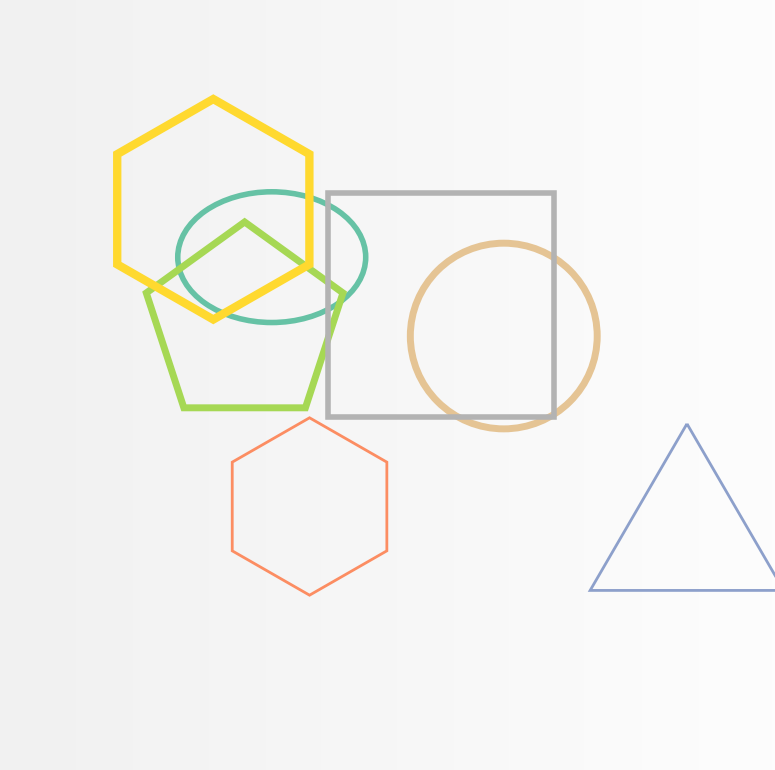[{"shape": "oval", "thickness": 2, "radius": 0.61, "center": [0.351, 0.666]}, {"shape": "hexagon", "thickness": 1, "radius": 0.58, "center": [0.399, 0.342]}, {"shape": "triangle", "thickness": 1, "radius": 0.72, "center": [0.886, 0.305]}, {"shape": "pentagon", "thickness": 2.5, "radius": 0.67, "center": [0.316, 0.578]}, {"shape": "hexagon", "thickness": 3, "radius": 0.72, "center": [0.275, 0.728]}, {"shape": "circle", "thickness": 2.5, "radius": 0.6, "center": [0.65, 0.564]}, {"shape": "square", "thickness": 2, "radius": 0.73, "center": [0.569, 0.604]}]